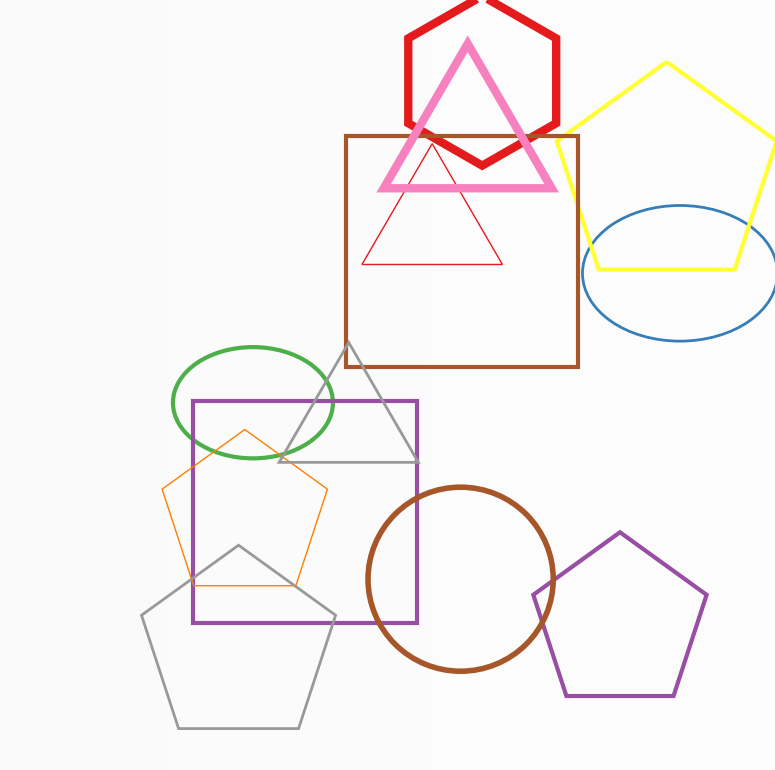[{"shape": "triangle", "thickness": 0.5, "radius": 0.52, "center": [0.558, 0.709]}, {"shape": "hexagon", "thickness": 3, "radius": 0.55, "center": [0.622, 0.895]}, {"shape": "oval", "thickness": 1, "radius": 0.63, "center": [0.877, 0.645]}, {"shape": "oval", "thickness": 1.5, "radius": 0.52, "center": [0.326, 0.477]}, {"shape": "pentagon", "thickness": 1.5, "radius": 0.59, "center": [0.8, 0.191]}, {"shape": "square", "thickness": 1.5, "radius": 0.72, "center": [0.393, 0.335]}, {"shape": "pentagon", "thickness": 0.5, "radius": 0.56, "center": [0.316, 0.33]}, {"shape": "pentagon", "thickness": 1.5, "radius": 0.75, "center": [0.86, 0.771]}, {"shape": "square", "thickness": 1.5, "radius": 0.75, "center": [0.596, 0.673]}, {"shape": "circle", "thickness": 2, "radius": 0.6, "center": [0.594, 0.248]}, {"shape": "triangle", "thickness": 3, "radius": 0.63, "center": [0.603, 0.818]}, {"shape": "pentagon", "thickness": 1, "radius": 0.66, "center": [0.308, 0.16]}, {"shape": "triangle", "thickness": 1, "radius": 0.52, "center": [0.45, 0.451]}]